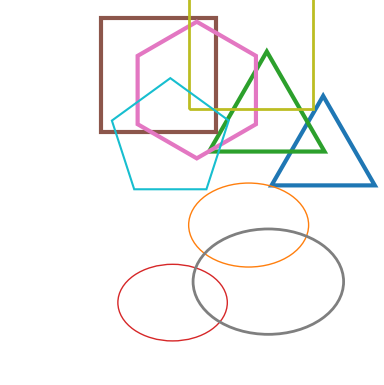[{"shape": "triangle", "thickness": 3, "radius": 0.77, "center": [0.839, 0.596]}, {"shape": "oval", "thickness": 1, "radius": 0.78, "center": [0.646, 0.415]}, {"shape": "triangle", "thickness": 3, "radius": 0.87, "center": [0.693, 0.693]}, {"shape": "oval", "thickness": 1, "radius": 0.71, "center": [0.448, 0.214]}, {"shape": "square", "thickness": 3, "radius": 0.75, "center": [0.411, 0.805]}, {"shape": "hexagon", "thickness": 3, "radius": 0.89, "center": [0.511, 0.766]}, {"shape": "oval", "thickness": 2, "radius": 0.98, "center": [0.697, 0.268]}, {"shape": "square", "thickness": 2, "radius": 0.8, "center": [0.653, 0.878]}, {"shape": "pentagon", "thickness": 1.5, "radius": 0.8, "center": [0.442, 0.637]}]